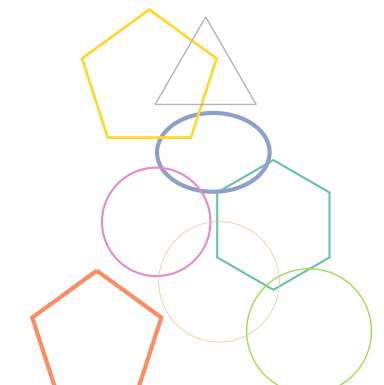[{"shape": "hexagon", "thickness": 1.5, "radius": 0.84, "center": [0.71, 0.416]}, {"shape": "pentagon", "thickness": 3, "radius": 0.88, "center": [0.251, 0.121]}, {"shape": "oval", "thickness": 3, "radius": 0.73, "center": [0.554, 0.604]}, {"shape": "circle", "thickness": 1.5, "radius": 0.7, "center": [0.406, 0.424]}, {"shape": "circle", "thickness": 1, "radius": 0.81, "center": [0.803, 0.14]}, {"shape": "pentagon", "thickness": 2, "radius": 0.92, "center": [0.388, 0.791]}, {"shape": "circle", "thickness": 0.5, "radius": 0.78, "center": [0.569, 0.268]}, {"shape": "triangle", "thickness": 1, "radius": 0.76, "center": [0.534, 0.805]}]